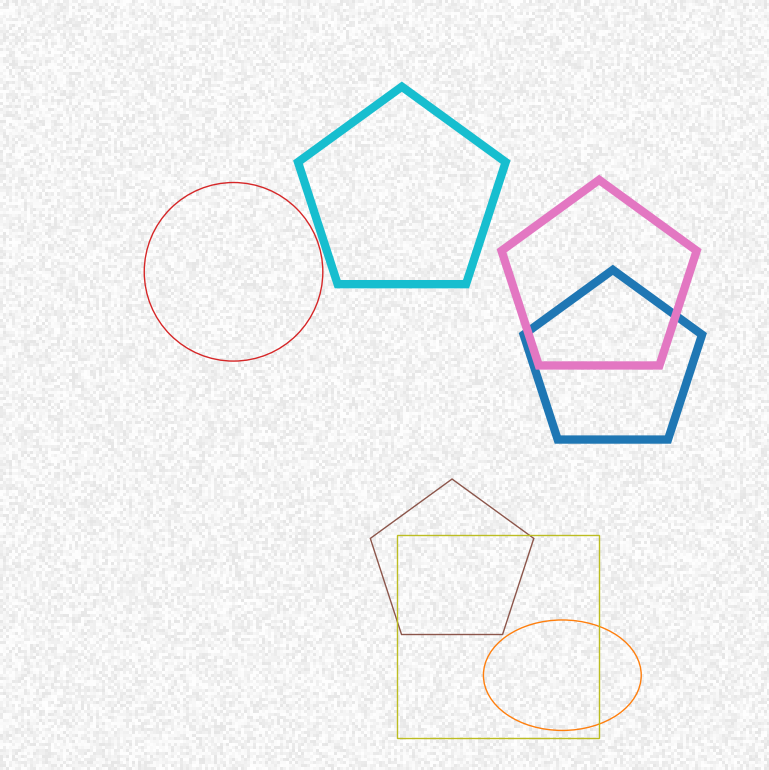[{"shape": "pentagon", "thickness": 3, "radius": 0.61, "center": [0.796, 0.528]}, {"shape": "oval", "thickness": 0.5, "radius": 0.51, "center": [0.73, 0.123]}, {"shape": "circle", "thickness": 0.5, "radius": 0.58, "center": [0.303, 0.647]}, {"shape": "pentagon", "thickness": 0.5, "radius": 0.56, "center": [0.587, 0.266]}, {"shape": "pentagon", "thickness": 3, "radius": 0.67, "center": [0.778, 0.633]}, {"shape": "square", "thickness": 0.5, "radius": 0.66, "center": [0.647, 0.173]}, {"shape": "pentagon", "thickness": 3, "radius": 0.71, "center": [0.522, 0.746]}]